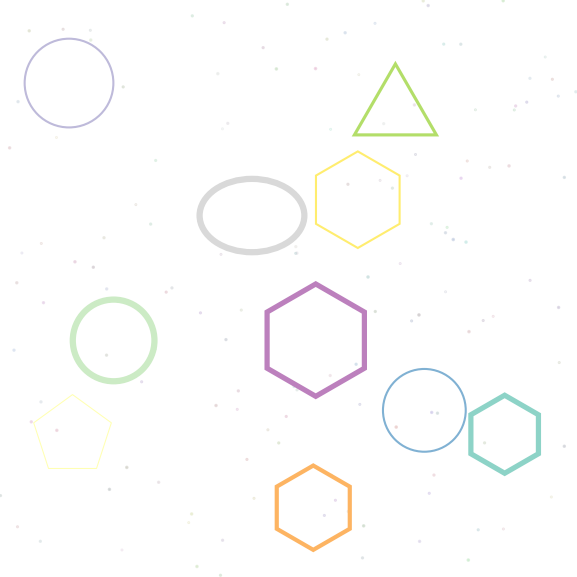[{"shape": "hexagon", "thickness": 2.5, "radius": 0.34, "center": [0.874, 0.247]}, {"shape": "pentagon", "thickness": 0.5, "radius": 0.35, "center": [0.126, 0.245]}, {"shape": "circle", "thickness": 1, "radius": 0.38, "center": [0.12, 0.855]}, {"shape": "circle", "thickness": 1, "radius": 0.36, "center": [0.735, 0.289]}, {"shape": "hexagon", "thickness": 2, "radius": 0.36, "center": [0.542, 0.12]}, {"shape": "triangle", "thickness": 1.5, "radius": 0.41, "center": [0.685, 0.807]}, {"shape": "oval", "thickness": 3, "radius": 0.45, "center": [0.436, 0.626]}, {"shape": "hexagon", "thickness": 2.5, "radius": 0.49, "center": [0.547, 0.41]}, {"shape": "circle", "thickness": 3, "radius": 0.35, "center": [0.197, 0.41]}, {"shape": "hexagon", "thickness": 1, "radius": 0.42, "center": [0.62, 0.653]}]